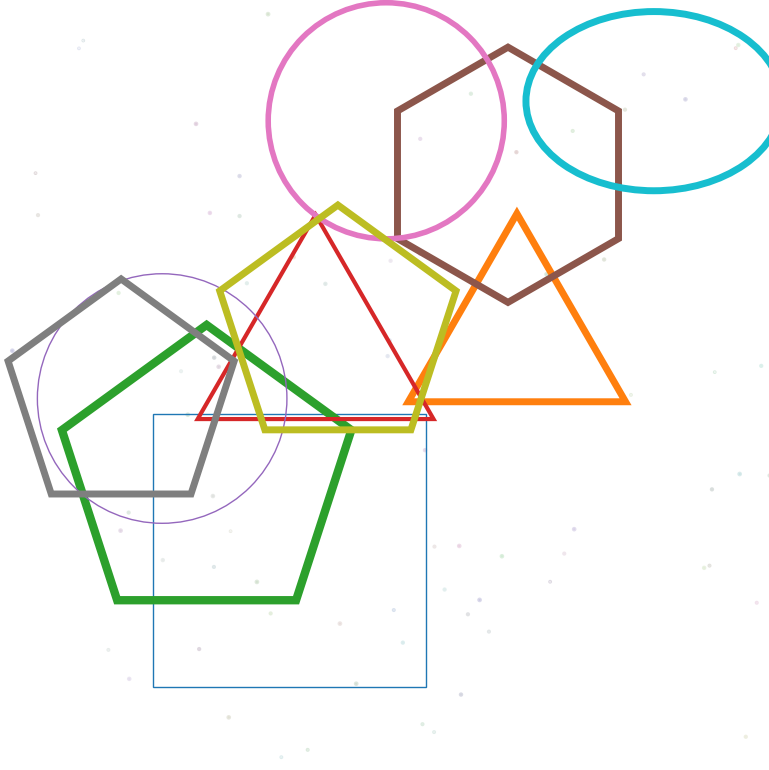[{"shape": "square", "thickness": 0.5, "radius": 0.89, "center": [0.375, 0.286]}, {"shape": "triangle", "thickness": 2.5, "radius": 0.81, "center": [0.671, 0.56]}, {"shape": "pentagon", "thickness": 3, "radius": 0.99, "center": [0.268, 0.38]}, {"shape": "triangle", "thickness": 1.5, "radius": 0.88, "center": [0.41, 0.544]}, {"shape": "circle", "thickness": 0.5, "radius": 0.81, "center": [0.211, 0.482]}, {"shape": "hexagon", "thickness": 2.5, "radius": 0.83, "center": [0.66, 0.773]}, {"shape": "circle", "thickness": 2, "radius": 0.77, "center": [0.502, 0.843]}, {"shape": "pentagon", "thickness": 2.5, "radius": 0.77, "center": [0.157, 0.483]}, {"shape": "pentagon", "thickness": 2.5, "radius": 0.81, "center": [0.439, 0.572]}, {"shape": "oval", "thickness": 2.5, "radius": 0.83, "center": [0.849, 0.869]}]